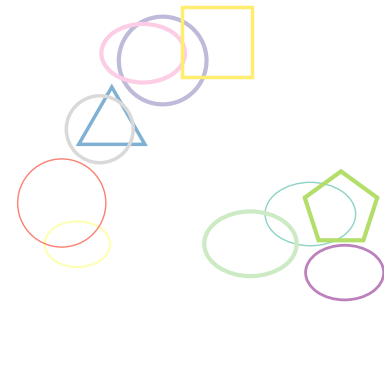[{"shape": "oval", "thickness": 1, "radius": 0.59, "center": [0.806, 0.444]}, {"shape": "oval", "thickness": 1.5, "radius": 0.42, "center": [0.201, 0.366]}, {"shape": "circle", "thickness": 3, "radius": 0.57, "center": [0.423, 0.843]}, {"shape": "circle", "thickness": 1, "radius": 0.57, "center": [0.16, 0.473]}, {"shape": "triangle", "thickness": 2.5, "radius": 0.5, "center": [0.29, 0.675]}, {"shape": "pentagon", "thickness": 3, "radius": 0.5, "center": [0.886, 0.456]}, {"shape": "oval", "thickness": 3, "radius": 0.54, "center": [0.372, 0.862]}, {"shape": "circle", "thickness": 2.5, "radius": 0.43, "center": [0.259, 0.664]}, {"shape": "oval", "thickness": 2, "radius": 0.51, "center": [0.895, 0.292]}, {"shape": "oval", "thickness": 3, "radius": 0.6, "center": [0.651, 0.367]}, {"shape": "square", "thickness": 2.5, "radius": 0.45, "center": [0.563, 0.89]}]